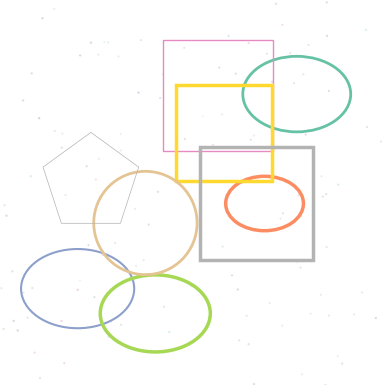[{"shape": "oval", "thickness": 2, "radius": 0.7, "center": [0.771, 0.756]}, {"shape": "oval", "thickness": 2.5, "radius": 0.5, "center": [0.687, 0.471]}, {"shape": "oval", "thickness": 1.5, "radius": 0.73, "center": [0.202, 0.25]}, {"shape": "square", "thickness": 1, "radius": 0.72, "center": [0.566, 0.751]}, {"shape": "oval", "thickness": 2.5, "radius": 0.71, "center": [0.403, 0.186]}, {"shape": "square", "thickness": 2.5, "radius": 0.62, "center": [0.582, 0.654]}, {"shape": "circle", "thickness": 2, "radius": 0.67, "center": [0.378, 0.421]}, {"shape": "square", "thickness": 2.5, "radius": 0.74, "center": [0.667, 0.472]}, {"shape": "pentagon", "thickness": 0.5, "radius": 0.65, "center": [0.236, 0.526]}]